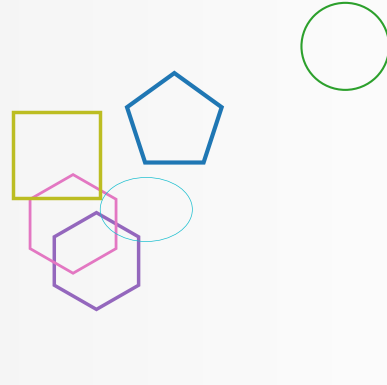[{"shape": "pentagon", "thickness": 3, "radius": 0.64, "center": [0.45, 0.682]}, {"shape": "circle", "thickness": 1.5, "radius": 0.57, "center": [0.891, 0.88]}, {"shape": "hexagon", "thickness": 2.5, "radius": 0.63, "center": [0.249, 0.322]}, {"shape": "hexagon", "thickness": 2, "radius": 0.64, "center": [0.189, 0.418]}, {"shape": "square", "thickness": 2.5, "radius": 0.56, "center": [0.146, 0.597]}, {"shape": "oval", "thickness": 0.5, "radius": 0.59, "center": [0.378, 0.456]}]